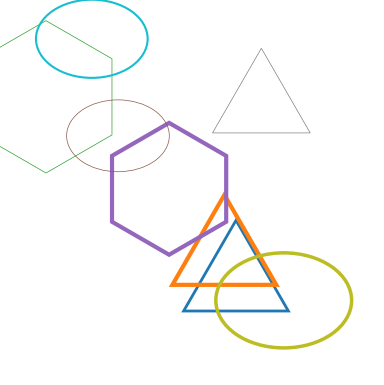[{"shape": "triangle", "thickness": 2, "radius": 0.79, "center": [0.613, 0.271]}, {"shape": "triangle", "thickness": 3, "radius": 0.78, "center": [0.583, 0.338]}, {"shape": "hexagon", "thickness": 0.5, "radius": 0.99, "center": [0.12, 0.748]}, {"shape": "hexagon", "thickness": 3, "radius": 0.86, "center": [0.439, 0.51]}, {"shape": "oval", "thickness": 0.5, "radius": 0.67, "center": [0.306, 0.647]}, {"shape": "triangle", "thickness": 0.5, "radius": 0.73, "center": [0.679, 0.728]}, {"shape": "oval", "thickness": 2.5, "radius": 0.88, "center": [0.737, 0.22]}, {"shape": "oval", "thickness": 1.5, "radius": 0.73, "center": [0.238, 0.899]}]